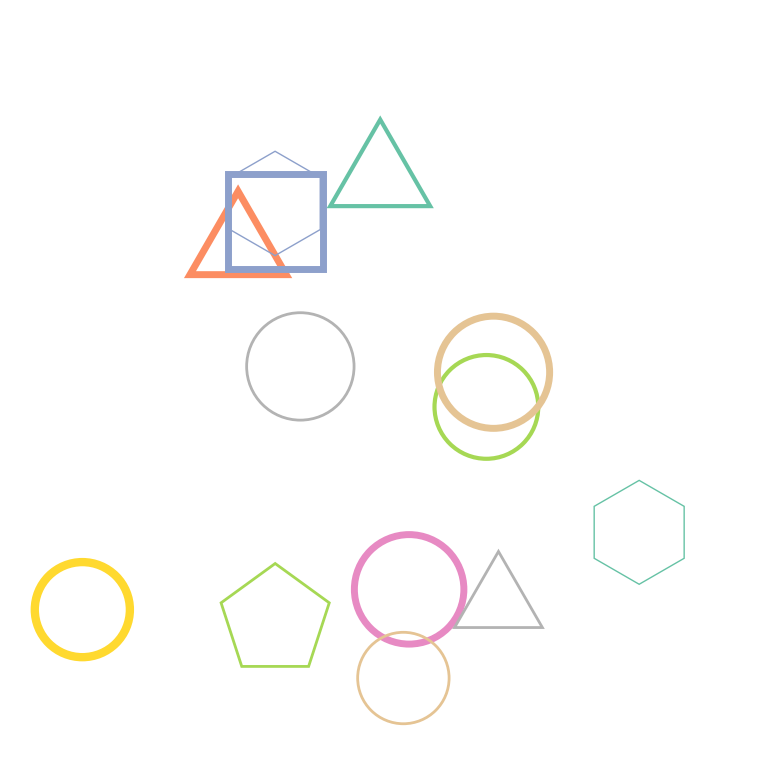[{"shape": "triangle", "thickness": 1.5, "radius": 0.37, "center": [0.494, 0.77]}, {"shape": "hexagon", "thickness": 0.5, "radius": 0.34, "center": [0.83, 0.309]}, {"shape": "triangle", "thickness": 2.5, "radius": 0.36, "center": [0.309, 0.679]}, {"shape": "hexagon", "thickness": 0.5, "radius": 0.34, "center": [0.357, 0.736]}, {"shape": "square", "thickness": 2.5, "radius": 0.31, "center": [0.358, 0.712]}, {"shape": "circle", "thickness": 2.5, "radius": 0.36, "center": [0.531, 0.235]}, {"shape": "circle", "thickness": 1.5, "radius": 0.34, "center": [0.632, 0.472]}, {"shape": "pentagon", "thickness": 1, "radius": 0.37, "center": [0.357, 0.194]}, {"shape": "circle", "thickness": 3, "radius": 0.31, "center": [0.107, 0.208]}, {"shape": "circle", "thickness": 1, "radius": 0.3, "center": [0.524, 0.119]}, {"shape": "circle", "thickness": 2.5, "radius": 0.36, "center": [0.641, 0.517]}, {"shape": "circle", "thickness": 1, "radius": 0.35, "center": [0.39, 0.524]}, {"shape": "triangle", "thickness": 1, "radius": 0.33, "center": [0.647, 0.218]}]